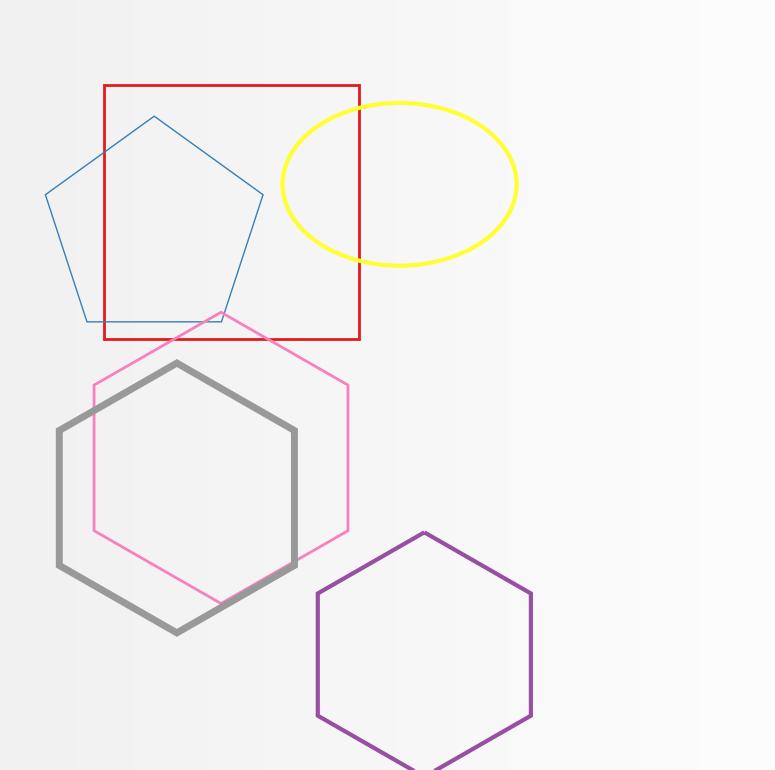[{"shape": "square", "thickness": 1, "radius": 0.82, "center": [0.298, 0.725]}, {"shape": "pentagon", "thickness": 0.5, "radius": 0.74, "center": [0.199, 0.701]}, {"shape": "hexagon", "thickness": 1.5, "radius": 0.79, "center": [0.548, 0.15]}, {"shape": "oval", "thickness": 1.5, "radius": 0.75, "center": [0.516, 0.761]}, {"shape": "hexagon", "thickness": 1, "radius": 0.95, "center": [0.285, 0.405]}, {"shape": "hexagon", "thickness": 2.5, "radius": 0.88, "center": [0.228, 0.353]}]